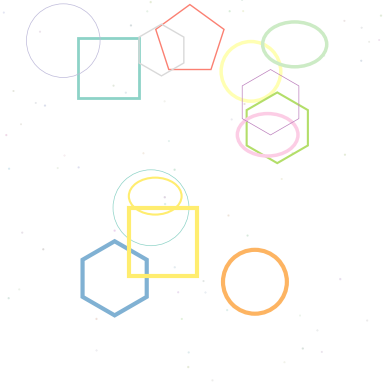[{"shape": "square", "thickness": 2, "radius": 0.39, "center": [0.282, 0.824]}, {"shape": "circle", "thickness": 0.5, "radius": 0.49, "center": [0.392, 0.46]}, {"shape": "circle", "thickness": 2.5, "radius": 0.39, "center": [0.652, 0.815]}, {"shape": "circle", "thickness": 0.5, "radius": 0.48, "center": [0.164, 0.894]}, {"shape": "pentagon", "thickness": 1, "radius": 0.47, "center": [0.493, 0.895]}, {"shape": "hexagon", "thickness": 3, "radius": 0.48, "center": [0.298, 0.277]}, {"shape": "circle", "thickness": 3, "radius": 0.41, "center": [0.662, 0.268]}, {"shape": "hexagon", "thickness": 1.5, "radius": 0.46, "center": [0.72, 0.668]}, {"shape": "oval", "thickness": 2.5, "radius": 0.39, "center": [0.695, 0.65]}, {"shape": "hexagon", "thickness": 1, "radius": 0.34, "center": [0.419, 0.87]}, {"shape": "hexagon", "thickness": 0.5, "radius": 0.42, "center": [0.703, 0.734]}, {"shape": "oval", "thickness": 2.5, "radius": 0.42, "center": [0.765, 0.885]}, {"shape": "oval", "thickness": 1.5, "radius": 0.34, "center": [0.403, 0.491]}, {"shape": "square", "thickness": 3, "radius": 0.44, "center": [0.424, 0.372]}]